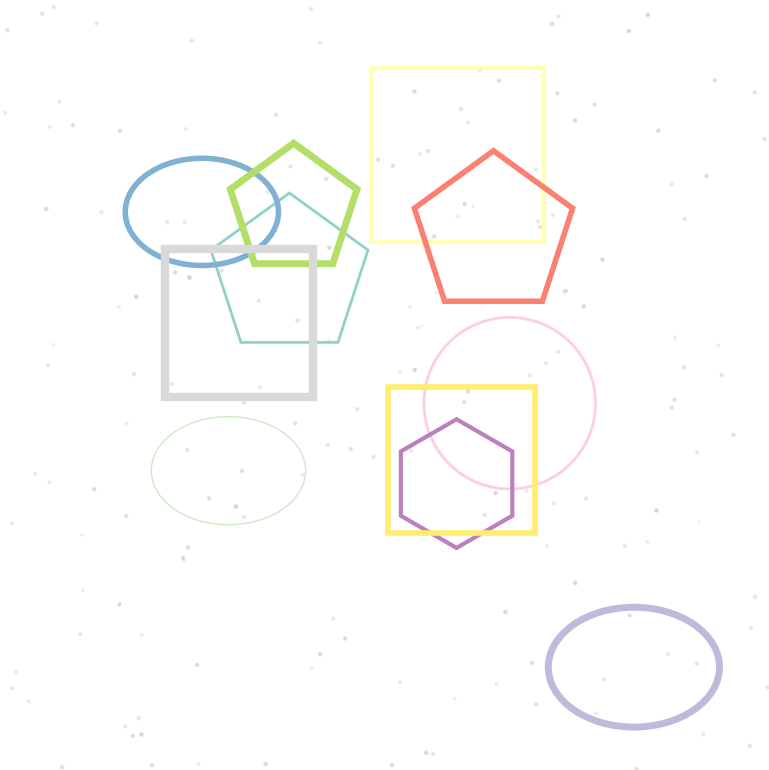[{"shape": "pentagon", "thickness": 1, "radius": 0.54, "center": [0.376, 0.642]}, {"shape": "square", "thickness": 1.5, "radius": 0.56, "center": [0.594, 0.799]}, {"shape": "oval", "thickness": 2.5, "radius": 0.56, "center": [0.823, 0.134]}, {"shape": "pentagon", "thickness": 2, "radius": 0.54, "center": [0.641, 0.696]}, {"shape": "oval", "thickness": 2, "radius": 0.5, "center": [0.262, 0.725]}, {"shape": "pentagon", "thickness": 2.5, "radius": 0.43, "center": [0.381, 0.727]}, {"shape": "circle", "thickness": 1, "radius": 0.56, "center": [0.662, 0.476]}, {"shape": "square", "thickness": 3, "radius": 0.48, "center": [0.311, 0.58]}, {"shape": "hexagon", "thickness": 1.5, "radius": 0.42, "center": [0.593, 0.372]}, {"shape": "oval", "thickness": 0.5, "radius": 0.5, "center": [0.297, 0.389]}, {"shape": "square", "thickness": 2, "radius": 0.47, "center": [0.599, 0.403]}]